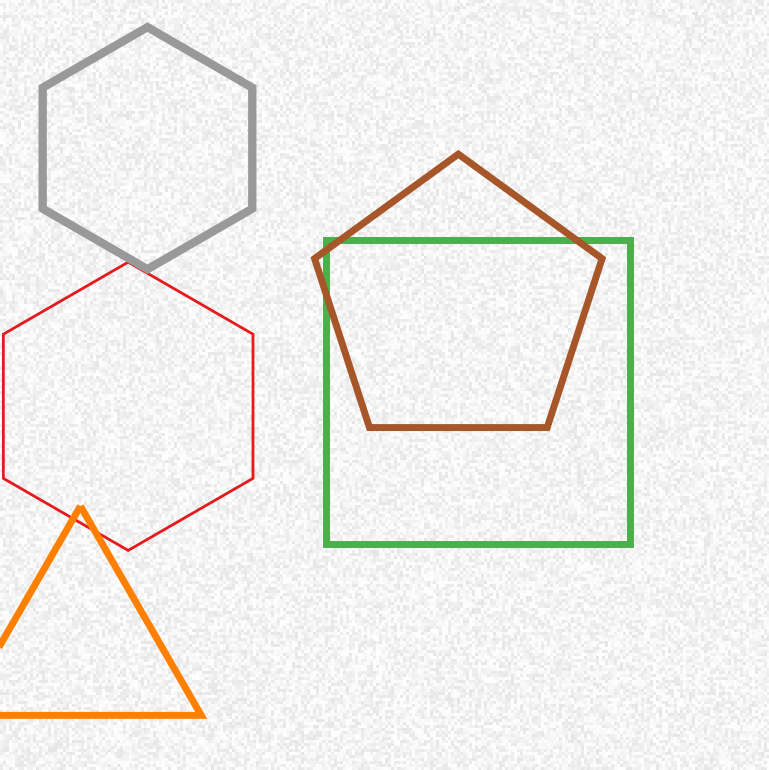[{"shape": "hexagon", "thickness": 1, "radius": 0.94, "center": [0.166, 0.472]}, {"shape": "square", "thickness": 2.5, "radius": 0.99, "center": [0.621, 0.491]}, {"shape": "triangle", "thickness": 2.5, "radius": 0.91, "center": [0.104, 0.162]}, {"shape": "pentagon", "thickness": 2.5, "radius": 0.98, "center": [0.595, 0.604]}, {"shape": "hexagon", "thickness": 3, "radius": 0.79, "center": [0.192, 0.808]}]